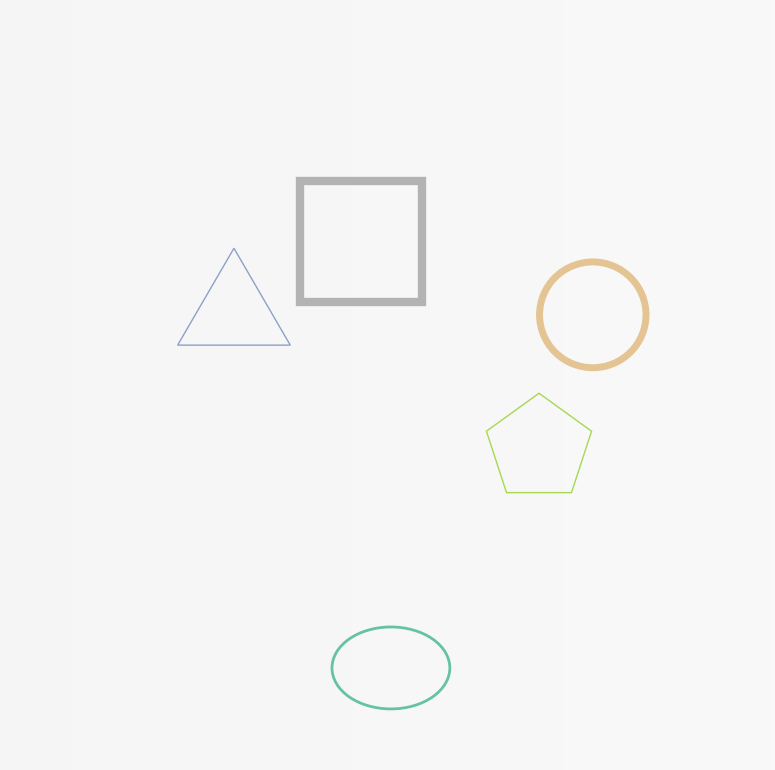[{"shape": "oval", "thickness": 1, "radius": 0.38, "center": [0.504, 0.133]}, {"shape": "triangle", "thickness": 0.5, "radius": 0.42, "center": [0.302, 0.594]}, {"shape": "pentagon", "thickness": 0.5, "radius": 0.36, "center": [0.695, 0.418]}, {"shape": "circle", "thickness": 2.5, "radius": 0.34, "center": [0.765, 0.591]}, {"shape": "square", "thickness": 3, "radius": 0.39, "center": [0.465, 0.687]}]